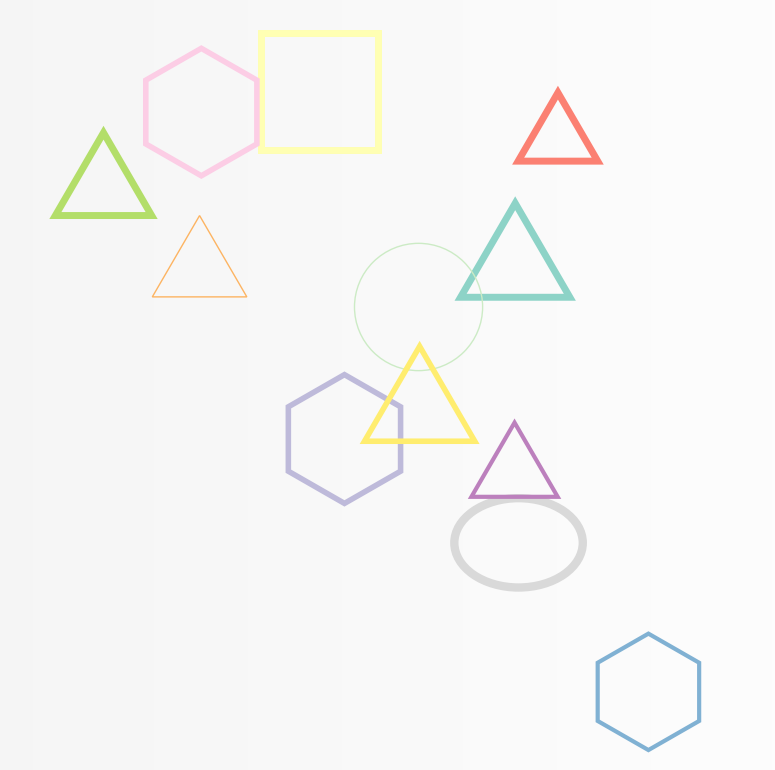[{"shape": "triangle", "thickness": 2.5, "radius": 0.41, "center": [0.665, 0.655]}, {"shape": "square", "thickness": 2.5, "radius": 0.38, "center": [0.412, 0.881]}, {"shape": "hexagon", "thickness": 2, "radius": 0.42, "center": [0.444, 0.43]}, {"shape": "triangle", "thickness": 2.5, "radius": 0.3, "center": [0.72, 0.82]}, {"shape": "hexagon", "thickness": 1.5, "radius": 0.38, "center": [0.837, 0.101]}, {"shape": "triangle", "thickness": 0.5, "radius": 0.35, "center": [0.258, 0.65]}, {"shape": "triangle", "thickness": 2.5, "radius": 0.36, "center": [0.134, 0.756]}, {"shape": "hexagon", "thickness": 2, "radius": 0.41, "center": [0.26, 0.854]}, {"shape": "oval", "thickness": 3, "radius": 0.41, "center": [0.669, 0.295]}, {"shape": "triangle", "thickness": 1.5, "radius": 0.32, "center": [0.664, 0.387]}, {"shape": "circle", "thickness": 0.5, "radius": 0.41, "center": [0.54, 0.601]}, {"shape": "triangle", "thickness": 2, "radius": 0.41, "center": [0.541, 0.468]}]